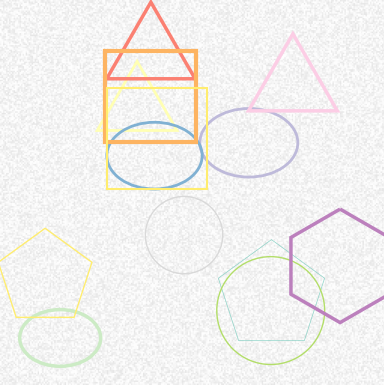[{"shape": "pentagon", "thickness": 0.5, "radius": 0.73, "center": [0.705, 0.233]}, {"shape": "triangle", "thickness": 2, "radius": 0.6, "center": [0.356, 0.721]}, {"shape": "oval", "thickness": 2, "radius": 0.64, "center": [0.646, 0.629]}, {"shape": "triangle", "thickness": 2.5, "radius": 0.66, "center": [0.392, 0.862]}, {"shape": "oval", "thickness": 2, "radius": 0.62, "center": [0.401, 0.596]}, {"shape": "square", "thickness": 3, "radius": 0.59, "center": [0.39, 0.75]}, {"shape": "circle", "thickness": 1, "radius": 0.7, "center": [0.703, 0.193]}, {"shape": "triangle", "thickness": 2.5, "radius": 0.67, "center": [0.761, 0.779]}, {"shape": "circle", "thickness": 1, "radius": 0.5, "center": [0.478, 0.389]}, {"shape": "hexagon", "thickness": 2.5, "radius": 0.74, "center": [0.883, 0.31]}, {"shape": "oval", "thickness": 2.5, "radius": 0.53, "center": [0.156, 0.122]}, {"shape": "square", "thickness": 1.5, "radius": 0.65, "center": [0.407, 0.64]}, {"shape": "pentagon", "thickness": 1, "radius": 0.64, "center": [0.117, 0.279]}]